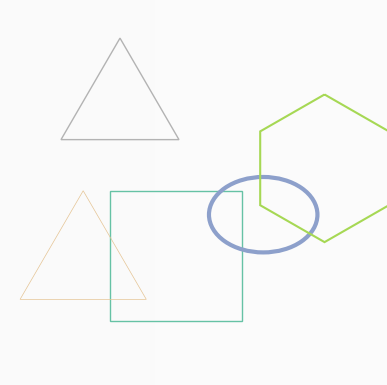[{"shape": "square", "thickness": 1, "radius": 0.85, "center": [0.454, 0.335]}, {"shape": "oval", "thickness": 3, "radius": 0.7, "center": [0.679, 0.442]}, {"shape": "hexagon", "thickness": 1.5, "radius": 0.96, "center": [0.838, 0.563]}, {"shape": "triangle", "thickness": 0.5, "radius": 0.94, "center": [0.215, 0.317]}, {"shape": "triangle", "thickness": 1, "radius": 0.88, "center": [0.31, 0.725]}]